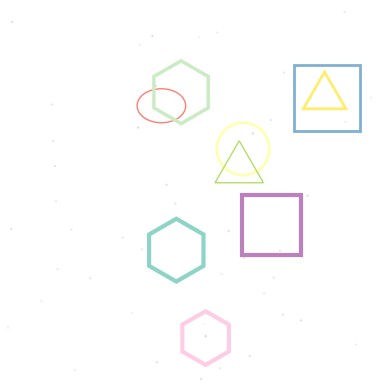[{"shape": "hexagon", "thickness": 3, "radius": 0.41, "center": [0.458, 0.35]}, {"shape": "circle", "thickness": 2, "radius": 0.34, "center": [0.631, 0.613]}, {"shape": "oval", "thickness": 1, "radius": 0.32, "center": [0.419, 0.725]}, {"shape": "square", "thickness": 2, "radius": 0.43, "center": [0.849, 0.745]}, {"shape": "triangle", "thickness": 1, "radius": 0.36, "center": [0.621, 0.562]}, {"shape": "hexagon", "thickness": 3, "radius": 0.35, "center": [0.534, 0.122]}, {"shape": "square", "thickness": 3, "radius": 0.39, "center": [0.705, 0.415]}, {"shape": "hexagon", "thickness": 2.5, "radius": 0.41, "center": [0.47, 0.761]}, {"shape": "triangle", "thickness": 2, "radius": 0.32, "center": [0.843, 0.749]}]